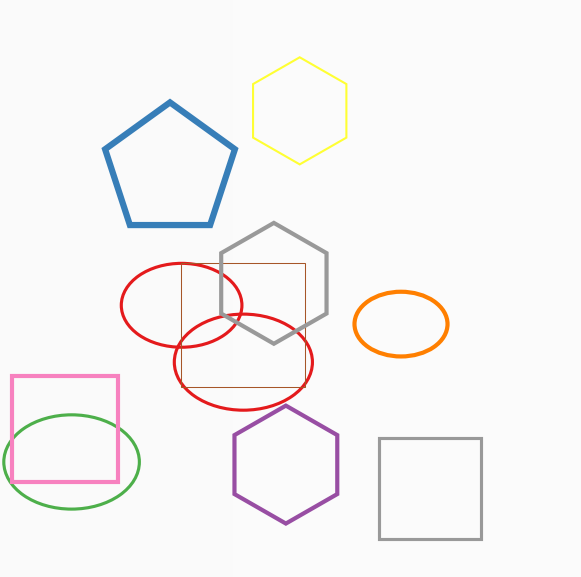[{"shape": "oval", "thickness": 1.5, "radius": 0.52, "center": [0.312, 0.47]}, {"shape": "oval", "thickness": 1.5, "radius": 0.59, "center": [0.419, 0.372]}, {"shape": "pentagon", "thickness": 3, "radius": 0.59, "center": [0.292, 0.704]}, {"shape": "oval", "thickness": 1.5, "radius": 0.58, "center": [0.123, 0.199]}, {"shape": "hexagon", "thickness": 2, "radius": 0.51, "center": [0.492, 0.195]}, {"shape": "oval", "thickness": 2, "radius": 0.4, "center": [0.69, 0.438]}, {"shape": "hexagon", "thickness": 1, "radius": 0.46, "center": [0.516, 0.807]}, {"shape": "square", "thickness": 0.5, "radius": 0.54, "center": [0.418, 0.437]}, {"shape": "square", "thickness": 2, "radius": 0.46, "center": [0.112, 0.256]}, {"shape": "square", "thickness": 1.5, "radius": 0.44, "center": [0.74, 0.153]}, {"shape": "hexagon", "thickness": 2, "radius": 0.52, "center": [0.471, 0.509]}]